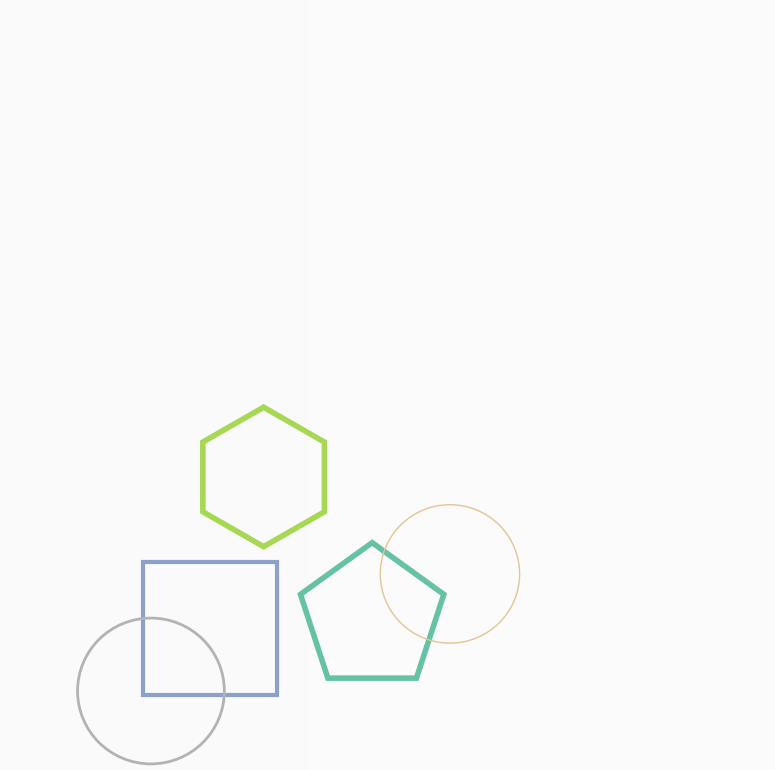[{"shape": "pentagon", "thickness": 2, "radius": 0.49, "center": [0.48, 0.198]}, {"shape": "square", "thickness": 1.5, "radius": 0.43, "center": [0.271, 0.183]}, {"shape": "hexagon", "thickness": 2, "radius": 0.45, "center": [0.34, 0.381]}, {"shape": "circle", "thickness": 0.5, "radius": 0.45, "center": [0.581, 0.255]}, {"shape": "circle", "thickness": 1, "radius": 0.47, "center": [0.195, 0.103]}]